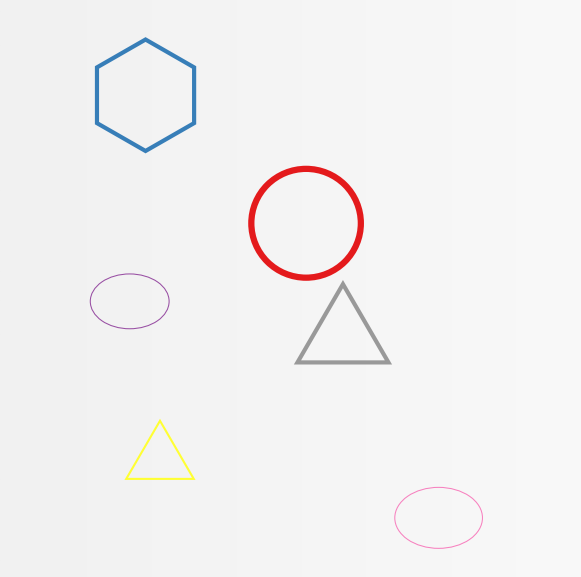[{"shape": "circle", "thickness": 3, "radius": 0.47, "center": [0.527, 0.613]}, {"shape": "hexagon", "thickness": 2, "radius": 0.48, "center": [0.25, 0.834]}, {"shape": "oval", "thickness": 0.5, "radius": 0.34, "center": [0.223, 0.477]}, {"shape": "triangle", "thickness": 1, "radius": 0.34, "center": [0.275, 0.203]}, {"shape": "oval", "thickness": 0.5, "radius": 0.38, "center": [0.755, 0.102]}, {"shape": "triangle", "thickness": 2, "radius": 0.45, "center": [0.59, 0.417]}]